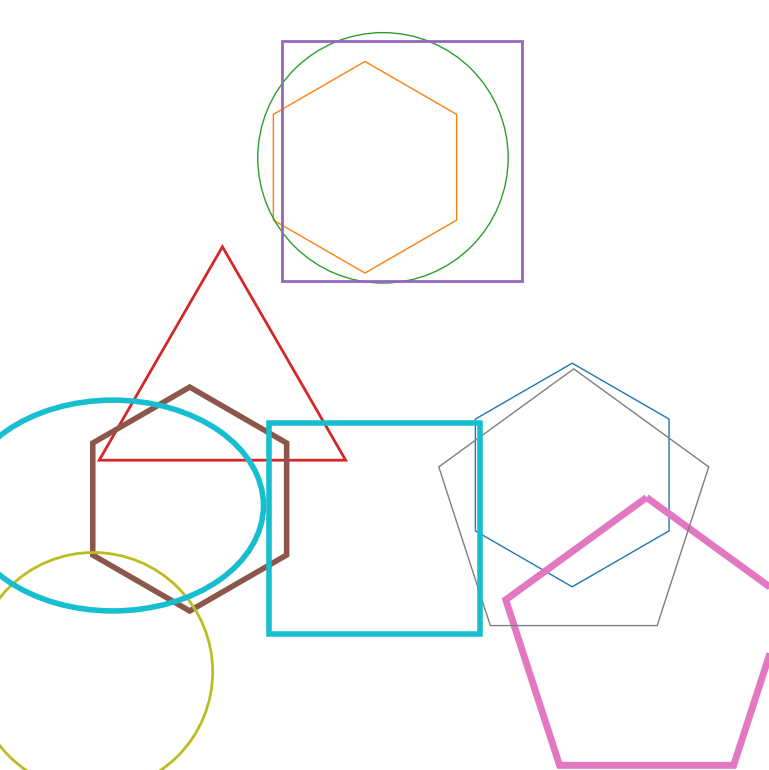[{"shape": "hexagon", "thickness": 0.5, "radius": 0.73, "center": [0.743, 0.383]}, {"shape": "hexagon", "thickness": 0.5, "radius": 0.69, "center": [0.474, 0.783]}, {"shape": "circle", "thickness": 0.5, "radius": 0.81, "center": [0.497, 0.795]}, {"shape": "triangle", "thickness": 1, "radius": 0.92, "center": [0.289, 0.495]}, {"shape": "square", "thickness": 1, "radius": 0.78, "center": [0.523, 0.791]}, {"shape": "hexagon", "thickness": 2, "radius": 0.73, "center": [0.246, 0.352]}, {"shape": "pentagon", "thickness": 2.5, "radius": 0.96, "center": [0.84, 0.162]}, {"shape": "pentagon", "thickness": 0.5, "radius": 0.92, "center": [0.745, 0.337]}, {"shape": "circle", "thickness": 1, "radius": 0.77, "center": [0.121, 0.128]}, {"shape": "oval", "thickness": 2, "radius": 0.98, "center": [0.147, 0.343]}, {"shape": "square", "thickness": 2, "radius": 0.69, "center": [0.486, 0.314]}]